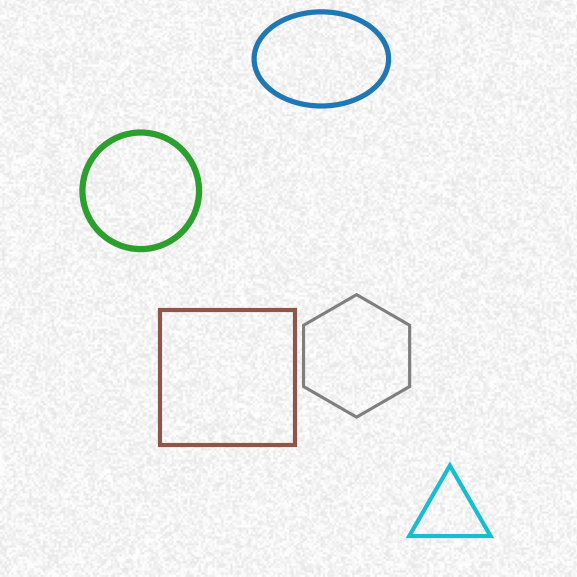[{"shape": "oval", "thickness": 2.5, "radius": 0.58, "center": [0.556, 0.897]}, {"shape": "circle", "thickness": 3, "radius": 0.5, "center": [0.244, 0.669]}, {"shape": "square", "thickness": 2, "radius": 0.58, "center": [0.394, 0.346]}, {"shape": "hexagon", "thickness": 1.5, "radius": 0.53, "center": [0.617, 0.383]}, {"shape": "triangle", "thickness": 2, "radius": 0.41, "center": [0.779, 0.112]}]